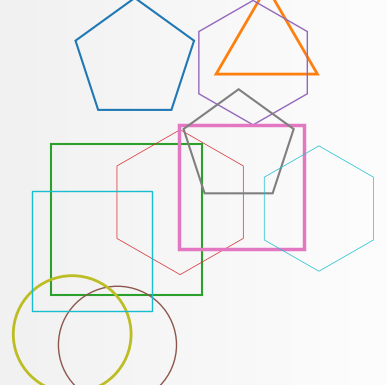[{"shape": "pentagon", "thickness": 1.5, "radius": 0.8, "center": [0.348, 0.845]}, {"shape": "triangle", "thickness": 2, "radius": 0.76, "center": [0.688, 0.883]}, {"shape": "square", "thickness": 1.5, "radius": 0.97, "center": [0.327, 0.43]}, {"shape": "hexagon", "thickness": 0.5, "radius": 0.94, "center": [0.465, 0.475]}, {"shape": "hexagon", "thickness": 1, "radius": 0.81, "center": [0.653, 0.837]}, {"shape": "circle", "thickness": 1, "radius": 0.76, "center": [0.303, 0.104]}, {"shape": "square", "thickness": 2.5, "radius": 0.81, "center": [0.624, 0.514]}, {"shape": "pentagon", "thickness": 1.5, "radius": 0.75, "center": [0.616, 0.619]}, {"shape": "circle", "thickness": 2, "radius": 0.76, "center": [0.186, 0.132]}, {"shape": "square", "thickness": 1, "radius": 0.78, "center": [0.238, 0.349]}, {"shape": "hexagon", "thickness": 0.5, "radius": 0.81, "center": [0.823, 0.458]}]